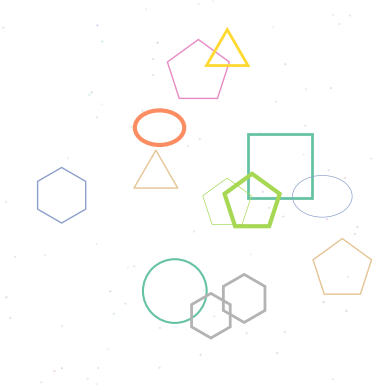[{"shape": "square", "thickness": 2, "radius": 0.41, "center": [0.727, 0.569]}, {"shape": "circle", "thickness": 1.5, "radius": 0.41, "center": [0.454, 0.244]}, {"shape": "oval", "thickness": 3, "radius": 0.32, "center": [0.414, 0.668]}, {"shape": "oval", "thickness": 0.5, "radius": 0.39, "center": [0.837, 0.49]}, {"shape": "hexagon", "thickness": 1, "radius": 0.36, "center": [0.16, 0.493]}, {"shape": "pentagon", "thickness": 1, "radius": 0.42, "center": [0.515, 0.813]}, {"shape": "pentagon", "thickness": 0.5, "radius": 0.33, "center": [0.59, 0.471]}, {"shape": "pentagon", "thickness": 3, "radius": 0.38, "center": [0.655, 0.473]}, {"shape": "triangle", "thickness": 2, "radius": 0.31, "center": [0.59, 0.861]}, {"shape": "triangle", "thickness": 1, "radius": 0.33, "center": [0.405, 0.544]}, {"shape": "pentagon", "thickness": 1, "radius": 0.4, "center": [0.889, 0.3]}, {"shape": "hexagon", "thickness": 2, "radius": 0.29, "center": [0.548, 0.18]}, {"shape": "hexagon", "thickness": 2, "radius": 0.31, "center": [0.634, 0.225]}]